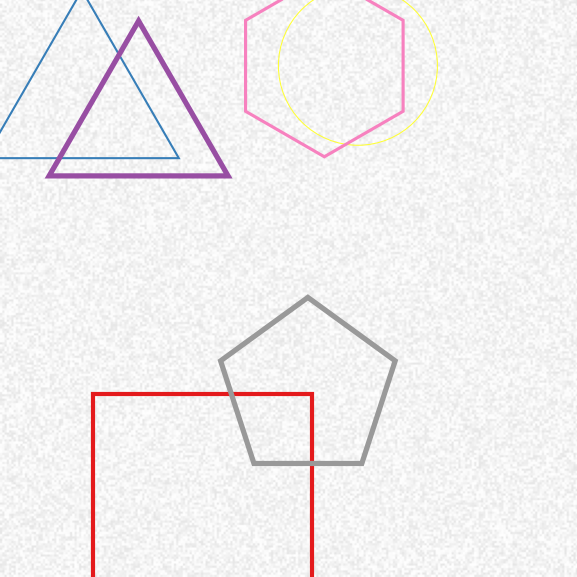[{"shape": "square", "thickness": 2, "radius": 0.95, "center": [0.351, 0.127]}, {"shape": "triangle", "thickness": 1, "radius": 0.97, "center": [0.142, 0.822]}, {"shape": "triangle", "thickness": 2.5, "radius": 0.89, "center": [0.24, 0.784]}, {"shape": "circle", "thickness": 0.5, "radius": 0.69, "center": [0.62, 0.885]}, {"shape": "hexagon", "thickness": 1.5, "radius": 0.79, "center": [0.562, 0.885]}, {"shape": "pentagon", "thickness": 2.5, "radius": 0.79, "center": [0.533, 0.325]}]